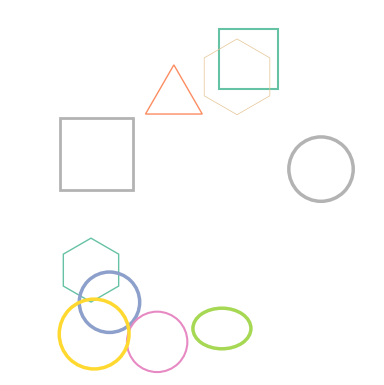[{"shape": "hexagon", "thickness": 1, "radius": 0.41, "center": [0.236, 0.298]}, {"shape": "square", "thickness": 1.5, "radius": 0.39, "center": [0.646, 0.847]}, {"shape": "triangle", "thickness": 1, "radius": 0.43, "center": [0.452, 0.746]}, {"shape": "circle", "thickness": 2.5, "radius": 0.39, "center": [0.284, 0.215]}, {"shape": "circle", "thickness": 1.5, "radius": 0.39, "center": [0.408, 0.112]}, {"shape": "oval", "thickness": 2.5, "radius": 0.38, "center": [0.576, 0.147]}, {"shape": "circle", "thickness": 2.5, "radius": 0.45, "center": [0.245, 0.132]}, {"shape": "hexagon", "thickness": 0.5, "radius": 0.49, "center": [0.616, 0.8]}, {"shape": "square", "thickness": 2, "radius": 0.47, "center": [0.251, 0.6]}, {"shape": "circle", "thickness": 2.5, "radius": 0.42, "center": [0.834, 0.561]}]